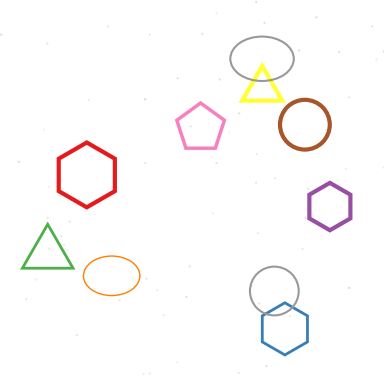[{"shape": "hexagon", "thickness": 3, "radius": 0.42, "center": [0.225, 0.546]}, {"shape": "hexagon", "thickness": 2, "radius": 0.34, "center": [0.74, 0.146]}, {"shape": "triangle", "thickness": 2, "radius": 0.38, "center": [0.124, 0.341]}, {"shape": "hexagon", "thickness": 3, "radius": 0.31, "center": [0.857, 0.464]}, {"shape": "oval", "thickness": 1, "radius": 0.37, "center": [0.29, 0.284]}, {"shape": "triangle", "thickness": 3, "radius": 0.3, "center": [0.681, 0.769]}, {"shape": "circle", "thickness": 3, "radius": 0.32, "center": [0.792, 0.676]}, {"shape": "pentagon", "thickness": 2.5, "radius": 0.32, "center": [0.521, 0.668]}, {"shape": "circle", "thickness": 1.5, "radius": 0.32, "center": [0.713, 0.244]}, {"shape": "oval", "thickness": 1.5, "radius": 0.41, "center": [0.681, 0.847]}]